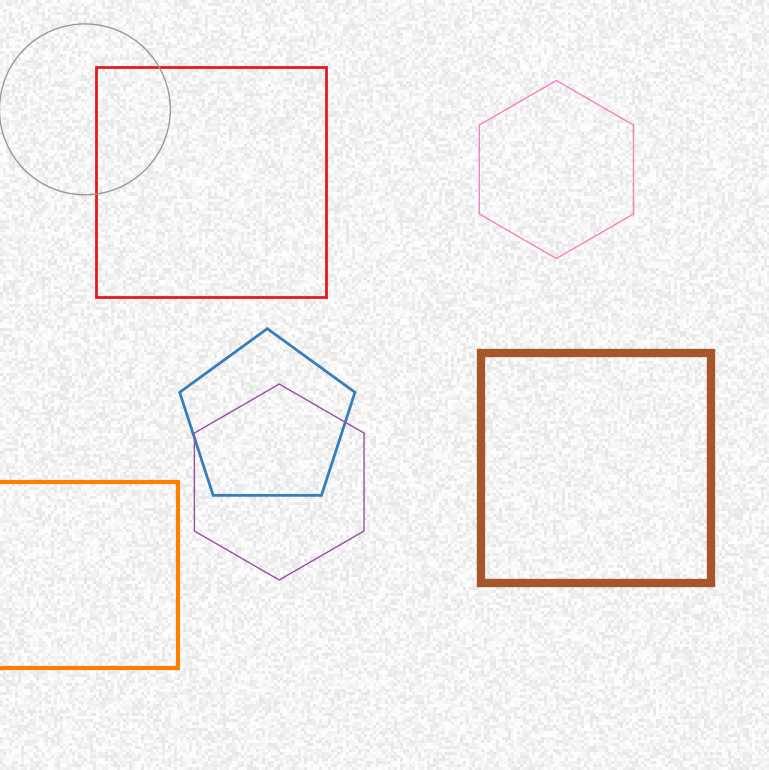[{"shape": "square", "thickness": 1, "radius": 0.75, "center": [0.274, 0.764]}, {"shape": "pentagon", "thickness": 1, "radius": 0.6, "center": [0.347, 0.454]}, {"shape": "hexagon", "thickness": 0.5, "radius": 0.64, "center": [0.363, 0.374]}, {"shape": "square", "thickness": 1.5, "radius": 0.6, "center": [0.111, 0.254]}, {"shape": "square", "thickness": 3, "radius": 0.75, "center": [0.774, 0.392]}, {"shape": "hexagon", "thickness": 0.5, "radius": 0.58, "center": [0.723, 0.78]}, {"shape": "circle", "thickness": 0.5, "radius": 0.55, "center": [0.11, 0.858]}]